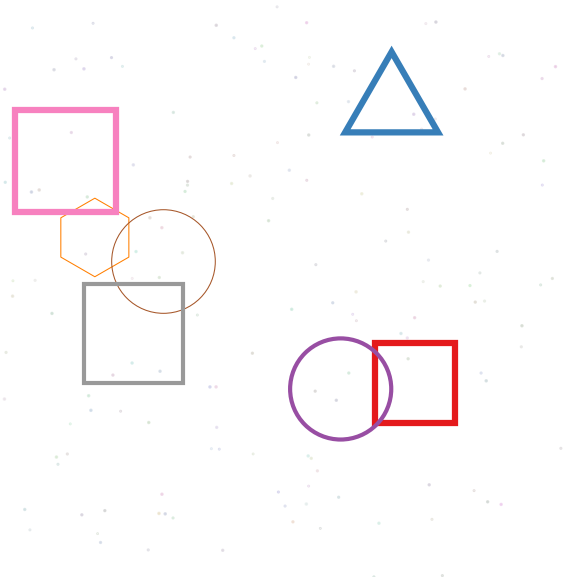[{"shape": "square", "thickness": 3, "radius": 0.34, "center": [0.719, 0.336]}, {"shape": "triangle", "thickness": 3, "radius": 0.46, "center": [0.678, 0.816]}, {"shape": "circle", "thickness": 2, "radius": 0.44, "center": [0.59, 0.326]}, {"shape": "hexagon", "thickness": 0.5, "radius": 0.34, "center": [0.164, 0.588]}, {"shape": "circle", "thickness": 0.5, "radius": 0.45, "center": [0.283, 0.546]}, {"shape": "square", "thickness": 3, "radius": 0.44, "center": [0.113, 0.72]}, {"shape": "square", "thickness": 2, "radius": 0.43, "center": [0.231, 0.422]}]